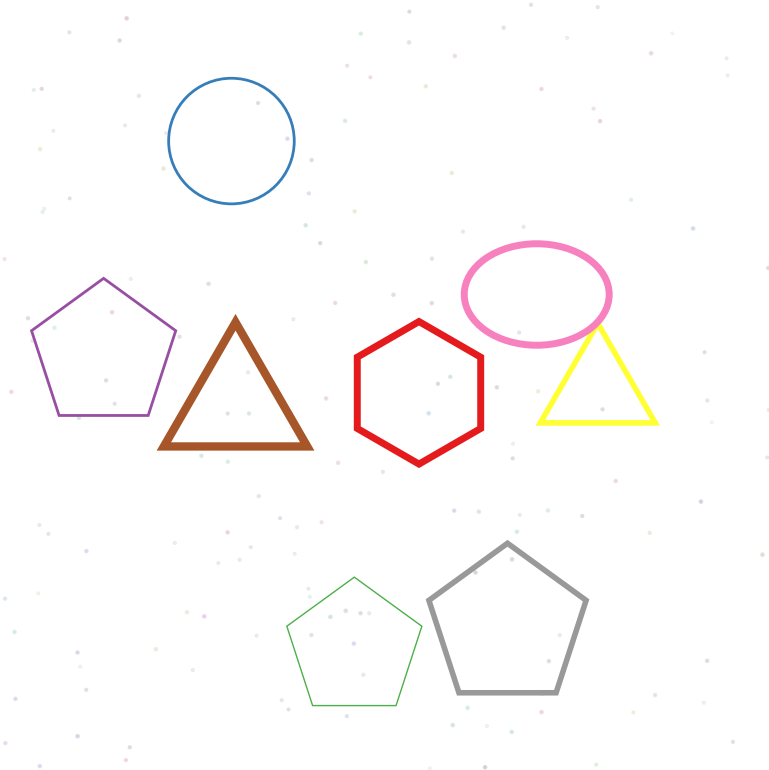[{"shape": "hexagon", "thickness": 2.5, "radius": 0.46, "center": [0.544, 0.49]}, {"shape": "circle", "thickness": 1, "radius": 0.41, "center": [0.301, 0.817]}, {"shape": "pentagon", "thickness": 0.5, "radius": 0.46, "center": [0.46, 0.158]}, {"shape": "pentagon", "thickness": 1, "radius": 0.49, "center": [0.135, 0.54]}, {"shape": "triangle", "thickness": 2, "radius": 0.43, "center": [0.776, 0.494]}, {"shape": "triangle", "thickness": 3, "radius": 0.54, "center": [0.306, 0.474]}, {"shape": "oval", "thickness": 2.5, "radius": 0.47, "center": [0.697, 0.618]}, {"shape": "pentagon", "thickness": 2, "radius": 0.54, "center": [0.659, 0.187]}]